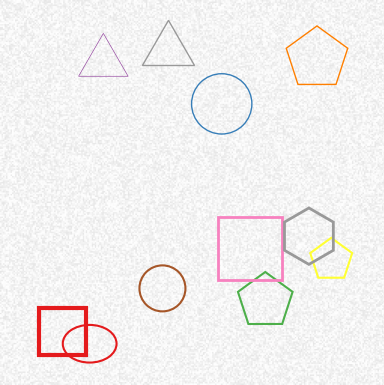[{"shape": "oval", "thickness": 1.5, "radius": 0.35, "center": [0.233, 0.107]}, {"shape": "square", "thickness": 3, "radius": 0.3, "center": [0.162, 0.139]}, {"shape": "circle", "thickness": 1, "radius": 0.39, "center": [0.576, 0.73]}, {"shape": "pentagon", "thickness": 1.5, "radius": 0.37, "center": [0.689, 0.219]}, {"shape": "triangle", "thickness": 0.5, "radius": 0.37, "center": [0.268, 0.839]}, {"shape": "pentagon", "thickness": 1, "radius": 0.42, "center": [0.823, 0.849]}, {"shape": "pentagon", "thickness": 1.5, "radius": 0.29, "center": [0.86, 0.325]}, {"shape": "circle", "thickness": 1.5, "radius": 0.3, "center": [0.422, 0.251]}, {"shape": "square", "thickness": 2, "radius": 0.41, "center": [0.649, 0.355]}, {"shape": "triangle", "thickness": 1, "radius": 0.39, "center": [0.438, 0.869]}, {"shape": "hexagon", "thickness": 2, "radius": 0.37, "center": [0.802, 0.387]}]